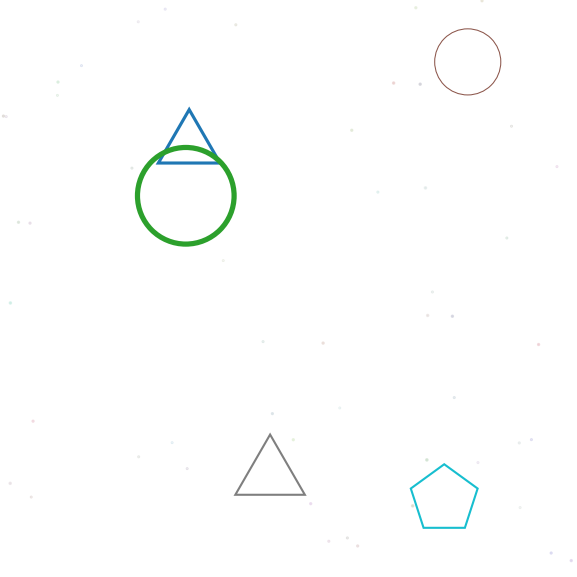[{"shape": "triangle", "thickness": 1.5, "radius": 0.31, "center": [0.328, 0.748]}, {"shape": "circle", "thickness": 2.5, "radius": 0.42, "center": [0.322, 0.66]}, {"shape": "circle", "thickness": 0.5, "radius": 0.29, "center": [0.81, 0.892]}, {"shape": "triangle", "thickness": 1, "radius": 0.35, "center": [0.468, 0.177]}, {"shape": "pentagon", "thickness": 1, "radius": 0.3, "center": [0.769, 0.134]}]